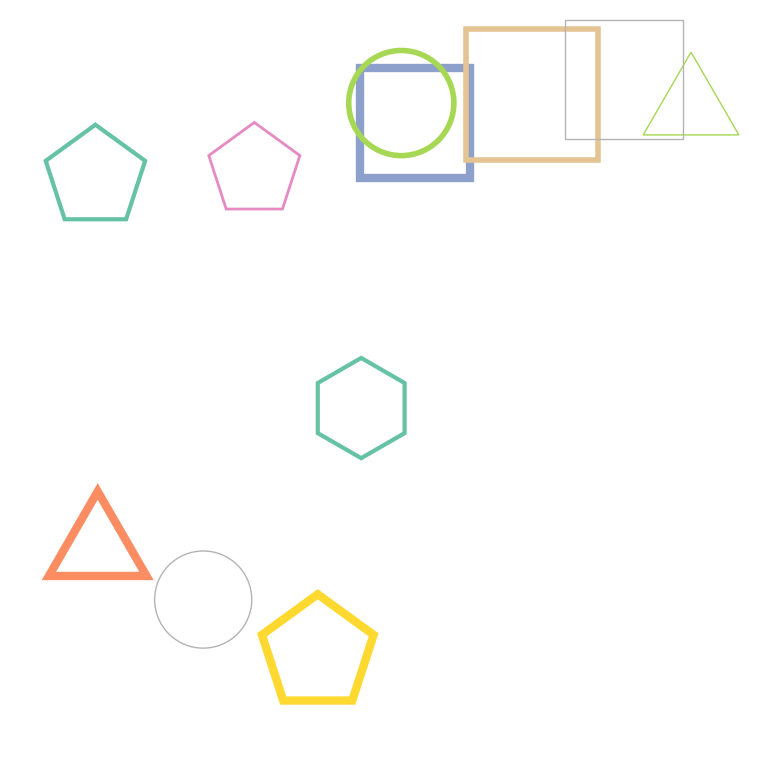[{"shape": "pentagon", "thickness": 1.5, "radius": 0.34, "center": [0.124, 0.77]}, {"shape": "hexagon", "thickness": 1.5, "radius": 0.33, "center": [0.469, 0.47]}, {"shape": "triangle", "thickness": 3, "radius": 0.37, "center": [0.127, 0.289]}, {"shape": "square", "thickness": 3, "radius": 0.36, "center": [0.539, 0.84]}, {"shape": "pentagon", "thickness": 1, "radius": 0.31, "center": [0.33, 0.779]}, {"shape": "circle", "thickness": 2, "radius": 0.34, "center": [0.521, 0.866]}, {"shape": "triangle", "thickness": 0.5, "radius": 0.36, "center": [0.897, 0.861]}, {"shape": "pentagon", "thickness": 3, "radius": 0.38, "center": [0.413, 0.152]}, {"shape": "square", "thickness": 2, "radius": 0.43, "center": [0.691, 0.877]}, {"shape": "circle", "thickness": 0.5, "radius": 0.32, "center": [0.264, 0.221]}, {"shape": "square", "thickness": 0.5, "radius": 0.39, "center": [0.81, 0.897]}]